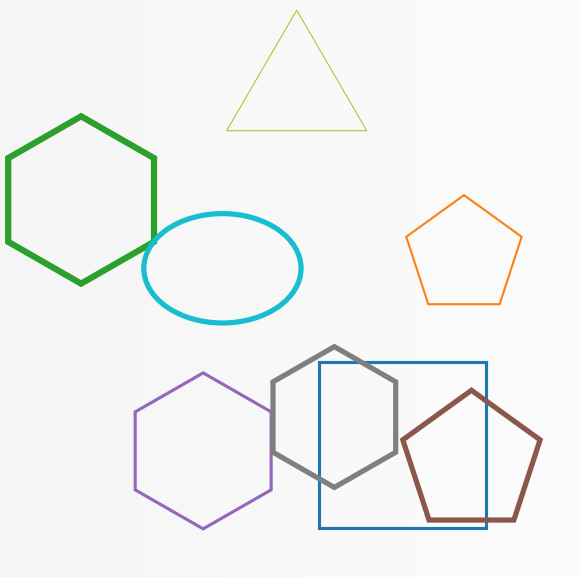[{"shape": "square", "thickness": 1.5, "radius": 0.72, "center": [0.693, 0.229]}, {"shape": "pentagon", "thickness": 1, "radius": 0.52, "center": [0.798, 0.557]}, {"shape": "hexagon", "thickness": 3, "radius": 0.72, "center": [0.14, 0.653]}, {"shape": "hexagon", "thickness": 1.5, "radius": 0.68, "center": [0.35, 0.218]}, {"shape": "pentagon", "thickness": 2.5, "radius": 0.62, "center": [0.811, 0.199]}, {"shape": "hexagon", "thickness": 2.5, "radius": 0.61, "center": [0.575, 0.277]}, {"shape": "triangle", "thickness": 0.5, "radius": 0.7, "center": [0.51, 0.842]}, {"shape": "oval", "thickness": 2.5, "radius": 0.68, "center": [0.383, 0.535]}]